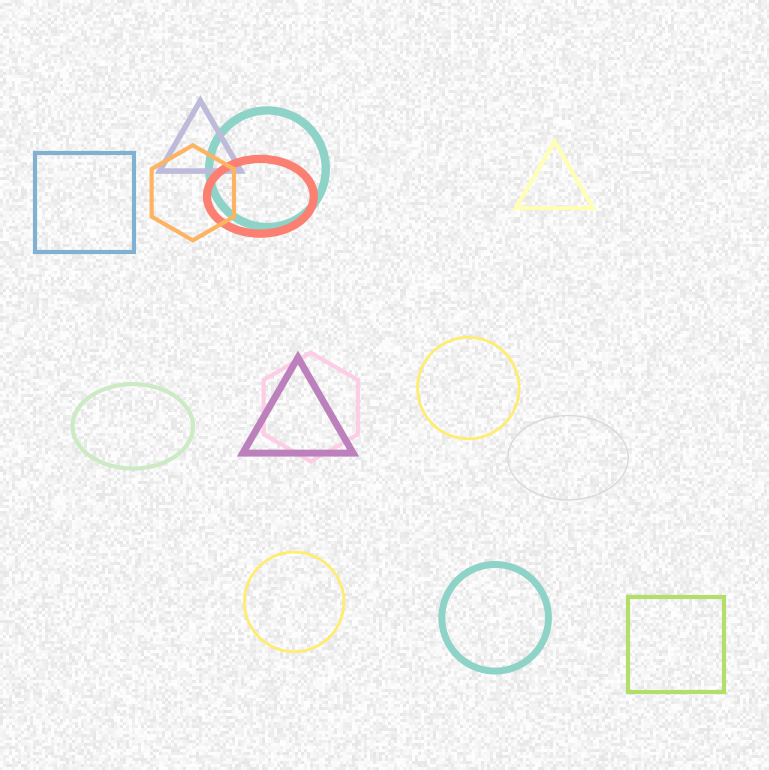[{"shape": "circle", "thickness": 3, "radius": 0.38, "center": [0.347, 0.781]}, {"shape": "circle", "thickness": 2.5, "radius": 0.35, "center": [0.643, 0.198]}, {"shape": "triangle", "thickness": 1.5, "radius": 0.29, "center": [0.72, 0.759]}, {"shape": "triangle", "thickness": 2, "radius": 0.3, "center": [0.26, 0.808]}, {"shape": "oval", "thickness": 3, "radius": 0.35, "center": [0.338, 0.745]}, {"shape": "square", "thickness": 1.5, "radius": 0.32, "center": [0.11, 0.737]}, {"shape": "hexagon", "thickness": 1.5, "radius": 0.31, "center": [0.25, 0.75]}, {"shape": "square", "thickness": 1.5, "radius": 0.31, "center": [0.878, 0.163]}, {"shape": "hexagon", "thickness": 1.5, "radius": 0.35, "center": [0.404, 0.471]}, {"shape": "oval", "thickness": 0.5, "radius": 0.39, "center": [0.738, 0.406]}, {"shape": "triangle", "thickness": 2.5, "radius": 0.41, "center": [0.387, 0.453]}, {"shape": "oval", "thickness": 1.5, "radius": 0.39, "center": [0.172, 0.446]}, {"shape": "circle", "thickness": 1, "radius": 0.33, "center": [0.608, 0.496]}, {"shape": "circle", "thickness": 1, "radius": 0.32, "center": [0.382, 0.218]}]